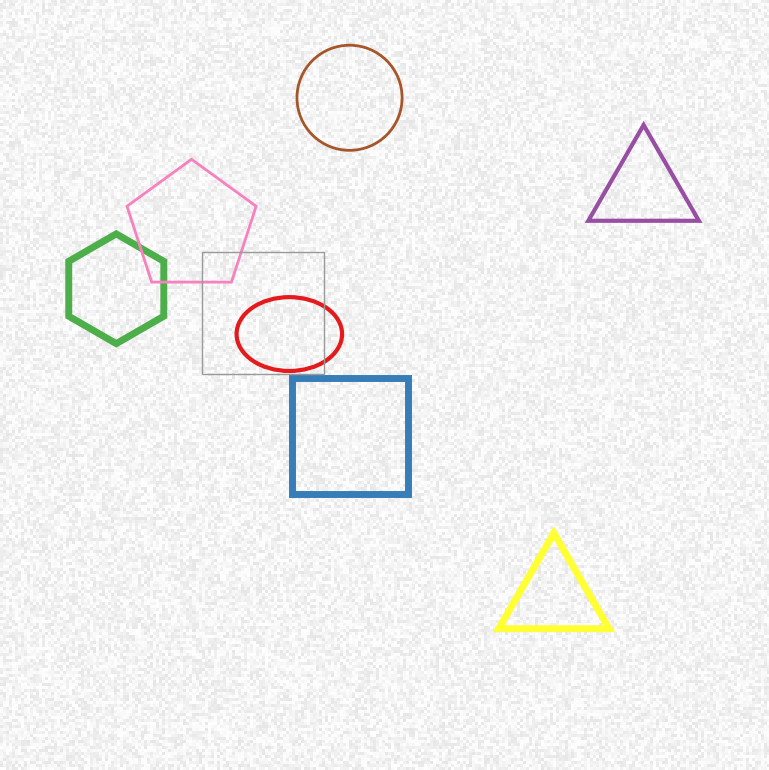[{"shape": "oval", "thickness": 1.5, "radius": 0.34, "center": [0.376, 0.566]}, {"shape": "square", "thickness": 2.5, "radius": 0.38, "center": [0.454, 0.434]}, {"shape": "hexagon", "thickness": 2.5, "radius": 0.36, "center": [0.151, 0.625]}, {"shape": "triangle", "thickness": 1.5, "radius": 0.41, "center": [0.836, 0.755]}, {"shape": "triangle", "thickness": 2.5, "radius": 0.41, "center": [0.719, 0.225]}, {"shape": "circle", "thickness": 1, "radius": 0.34, "center": [0.454, 0.873]}, {"shape": "pentagon", "thickness": 1, "radius": 0.44, "center": [0.249, 0.705]}, {"shape": "square", "thickness": 0.5, "radius": 0.4, "center": [0.342, 0.593]}]